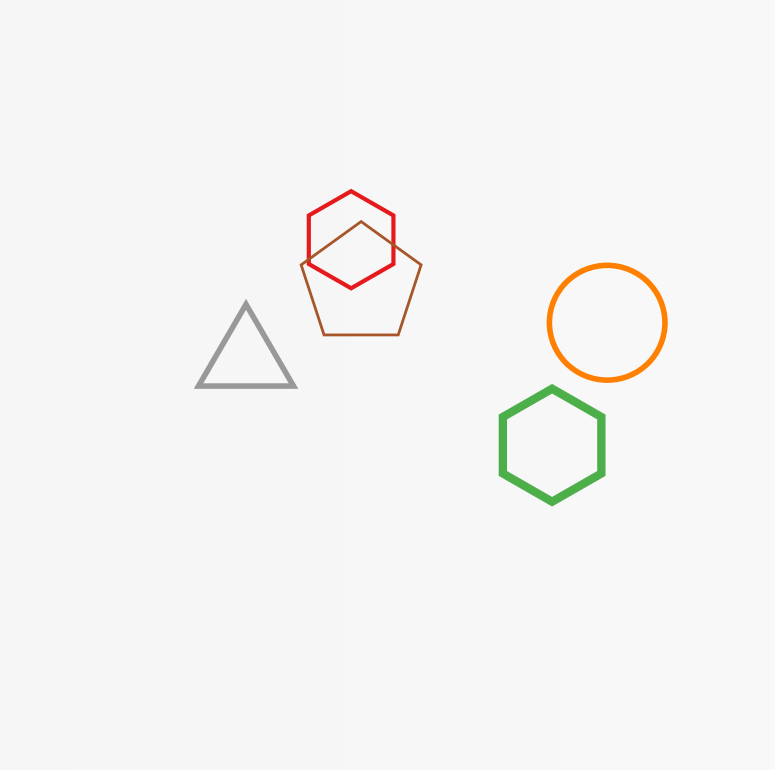[{"shape": "hexagon", "thickness": 1.5, "radius": 0.32, "center": [0.453, 0.689]}, {"shape": "hexagon", "thickness": 3, "radius": 0.37, "center": [0.712, 0.422]}, {"shape": "circle", "thickness": 2, "radius": 0.37, "center": [0.783, 0.581]}, {"shape": "pentagon", "thickness": 1, "radius": 0.41, "center": [0.466, 0.631]}, {"shape": "triangle", "thickness": 2, "radius": 0.35, "center": [0.317, 0.534]}]